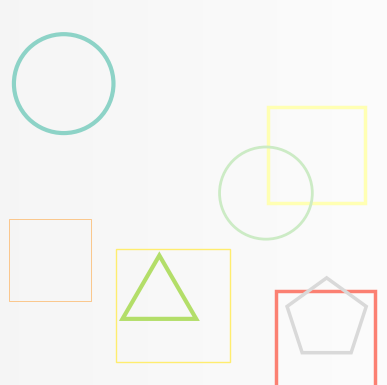[{"shape": "circle", "thickness": 3, "radius": 0.64, "center": [0.164, 0.783]}, {"shape": "square", "thickness": 2.5, "radius": 0.62, "center": [0.817, 0.596]}, {"shape": "square", "thickness": 2.5, "radius": 0.64, "center": [0.84, 0.116]}, {"shape": "square", "thickness": 0.5, "radius": 0.53, "center": [0.129, 0.325]}, {"shape": "triangle", "thickness": 3, "radius": 0.55, "center": [0.411, 0.227]}, {"shape": "pentagon", "thickness": 2.5, "radius": 0.54, "center": [0.843, 0.171]}, {"shape": "circle", "thickness": 2, "radius": 0.6, "center": [0.686, 0.499]}, {"shape": "square", "thickness": 1, "radius": 0.74, "center": [0.447, 0.206]}]